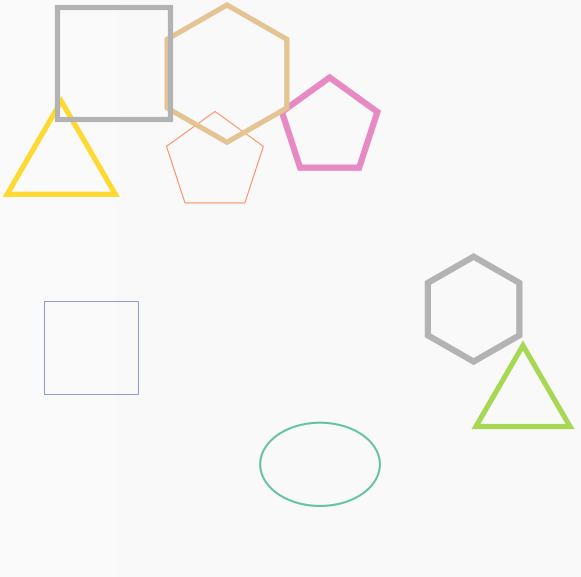[{"shape": "oval", "thickness": 1, "radius": 0.51, "center": [0.551, 0.195]}, {"shape": "pentagon", "thickness": 0.5, "radius": 0.44, "center": [0.37, 0.719]}, {"shape": "square", "thickness": 0.5, "radius": 0.4, "center": [0.157, 0.397]}, {"shape": "pentagon", "thickness": 3, "radius": 0.43, "center": [0.567, 0.779]}, {"shape": "triangle", "thickness": 2.5, "radius": 0.47, "center": [0.9, 0.307]}, {"shape": "triangle", "thickness": 2.5, "radius": 0.54, "center": [0.105, 0.716]}, {"shape": "hexagon", "thickness": 2.5, "radius": 0.59, "center": [0.391, 0.872]}, {"shape": "square", "thickness": 2.5, "radius": 0.49, "center": [0.195, 0.89]}, {"shape": "hexagon", "thickness": 3, "radius": 0.45, "center": [0.815, 0.464]}]